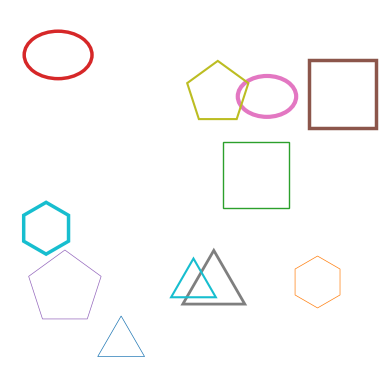[{"shape": "triangle", "thickness": 0.5, "radius": 0.35, "center": [0.315, 0.109]}, {"shape": "hexagon", "thickness": 0.5, "radius": 0.34, "center": [0.825, 0.268]}, {"shape": "square", "thickness": 1, "radius": 0.43, "center": [0.664, 0.546]}, {"shape": "oval", "thickness": 2.5, "radius": 0.44, "center": [0.151, 0.857]}, {"shape": "pentagon", "thickness": 0.5, "radius": 0.49, "center": [0.169, 0.252]}, {"shape": "square", "thickness": 2.5, "radius": 0.44, "center": [0.89, 0.756]}, {"shape": "oval", "thickness": 3, "radius": 0.38, "center": [0.693, 0.75]}, {"shape": "triangle", "thickness": 2, "radius": 0.46, "center": [0.555, 0.257]}, {"shape": "pentagon", "thickness": 1.5, "radius": 0.42, "center": [0.566, 0.758]}, {"shape": "hexagon", "thickness": 2.5, "radius": 0.34, "center": [0.12, 0.407]}, {"shape": "triangle", "thickness": 1.5, "radius": 0.34, "center": [0.503, 0.261]}]